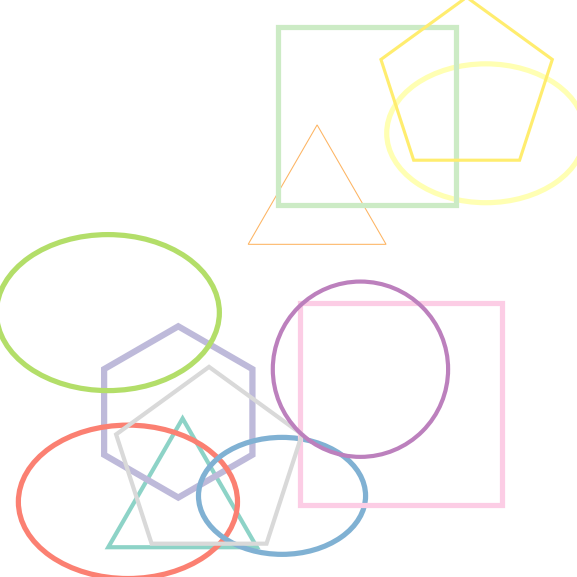[{"shape": "triangle", "thickness": 2, "radius": 0.74, "center": [0.316, 0.126]}, {"shape": "oval", "thickness": 2.5, "radius": 0.86, "center": [0.841, 0.768]}, {"shape": "hexagon", "thickness": 3, "radius": 0.74, "center": [0.309, 0.286]}, {"shape": "oval", "thickness": 2.5, "radius": 0.95, "center": [0.222, 0.13]}, {"shape": "oval", "thickness": 2.5, "radius": 0.72, "center": [0.488, 0.14]}, {"shape": "triangle", "thickness": 0.5, "radius": 0.69, "center": [0.549, 0.645]}, {"shape": "oval", "thickness": 2.5, "radius": 0.96, "center": [0.187, 0.458]}, {"shape": "square", "thickness": 2.5, "radius": 0.88, "center": [0.694, 0.299]}, {"shape": "pentagon", "thickness": 2, "radius": 0.85, "center": [0.362, 0.195]}, {"shape": "circle", "thickness": 2, "radius": 0.76, "center": [0.624, 0.36]}, {"shape": "square", "thickness": 2.5, "radius": 0.77, "center": [0.636, 0.798]}, {"shape": "pentagon", "thickness": 1.5, "radius": 0.78, "center": [0.808, 0.848]}]